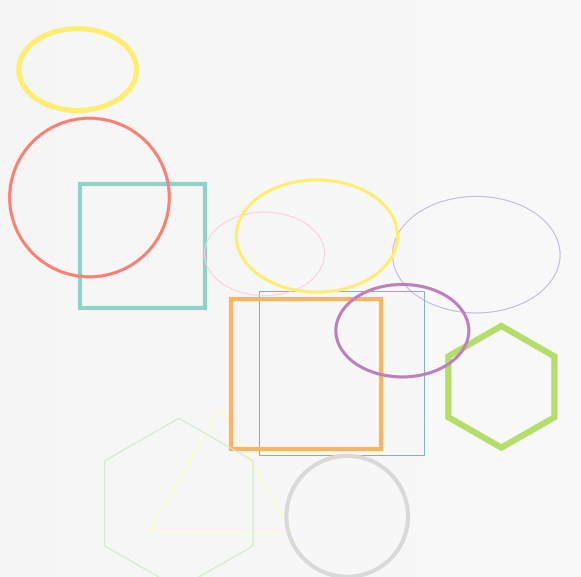[{"shape": "square", "thickness": 2, "radius": 0.54, "center": [0.244, 0.573]}, {"shape": "triangle", "thickness": 0.5, "radius": 0.7, "center": [0.379, 0.152]}, {"shape": "oval", "thickness": 0.5, "radius": 0.72, "center": [0.819, 0.558]}, {"shape": "circle", "thickness": 1.5, "radius": 0.69, "center": [0.154, 0.657]}, {"shape": "square", "thickness": 0.5, "radius": 0.71, "center": [0.587, 0.354]}, {"shape": "square", "thickness": 2, "radius": 0.65, "center": [0.526, 0.352]}, {"shape": "hexagon", "thickness": 3, "radius": 0.53, "center": [0.863, 0.329]}, {"shape": "oval", "thickness": 0.5, "radius": 0.52, "center": [0.455, 0.559]}, {"shape": "circle", "thickness": 2, "radius": 0.52, "center": [0.597, 0.105]}, {"shape": "oval", "thickness": 1.5, "radius": 0.57, "center": [0.692, 0.427]}, {"shape": "hexagon", "thickness": 0.5, "radius": 0.74, "center": [0.308, 0.127]}, {"shape": "oval", "thickness": 2.5, "radius": 0.51, "center": [0.134, 0.879]}, {"shape": "oval", "thickness": 1.5, "radius": 0.69, "center": [0.545, 0.59]}]